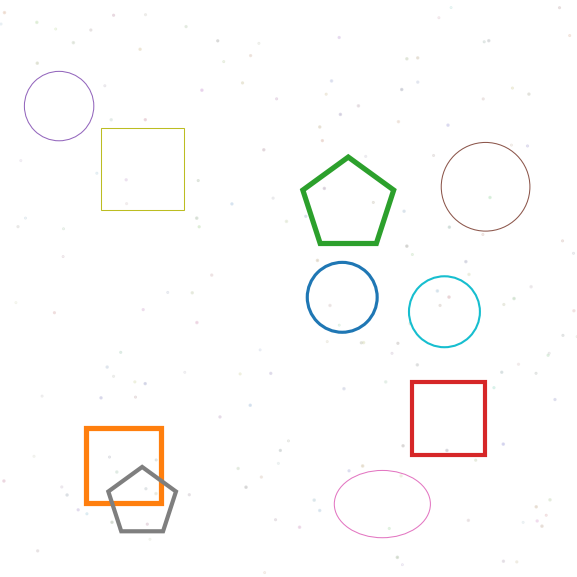[{"shape": "circle", "thickness": 1.5, "radius": 0.3, "center": [0.593, 0.484]}, {"shape": "square", "thickness": 2.5, "radius": 0.33, "center": [0.214, 0.193]}, {"shape": "pentagon", "thickness": 2.5, "radius": 0.41, "center": [0.603, 0.644]}, {"shape": "square", "thickness": 2, "radius": 0.32, "center": [0.777, 0.274]}, {"shape": "circle", "thickness": 0.5, "radius": 0.3, "center": [0.102, 0.815]}, {"shape": "circle", "thickness": 0.5, "radius": 0.38, "center": [0.841, 0.676]}, {"shape": "oval", "thickness": 0.5, "radius": 0.42, "center": [0.662, 0.126]}, {"shape": "pentagon", "thickness": 2, "radius": 0.31, "center": [0.246, 0.129]}, {"shape": "square", "thickness": 0.5, "radius": 0.36, "center": [0.246, 0.706]}, {"shape": "circle", "thickness": 1, "radius": 0.31, "center": [0.77, 0.459]}]